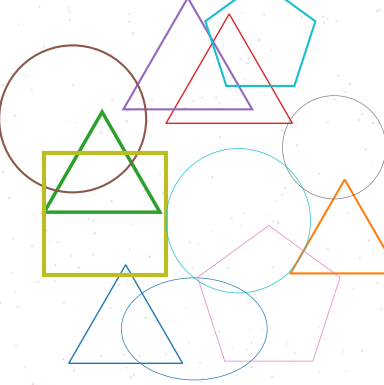[{"shape": "oval", "thickness": 0.5, "radius": 0.95, "center": [0.505, 0.146]}, {"shape": "triangle", "thickness": 1, "radius": 0.85, "center": [0.326, 0.142]}, {"shape": "triangle", "thickness": 1.5, "radius": 0.81, "center": [0.895, 0.371]}, {"shape": "triangle", "thickness": 2.5, "radius": 0.87, "center": [0.265, 0.536]}, {"shape": "triangle", "thickness": 1, "radius": 0.95, "center": [0.595, 0.774]}, {"shape": "triangle", "thickness": 1.5, "radius": 0.97, "center": [0.488, 0.813]}, {"shape": "circle", "thickness": 1.5, "radius": 0.95, "center": [0.189, 0.691]}, {"shape": "pentagon", "thickness": 0.5, "radius": 0.97, "center": [0.698, 0.22]}, {"shape": "circle", "thickness": 0.5, "radius": 0.67, "center": [0.868, 0.618]}, {"shape": "square", "thickness": 3, "radius": 0.79, "center": [0.272, 0.445]}, {"shape": "circle", "thickness": 0.5, "radius": 0.94, "center": [0.619, 0.427]}, {"shape": "pentagon", "thickness": 1.5, "radius": 0.75, "center": [0.676, 0.898]}]